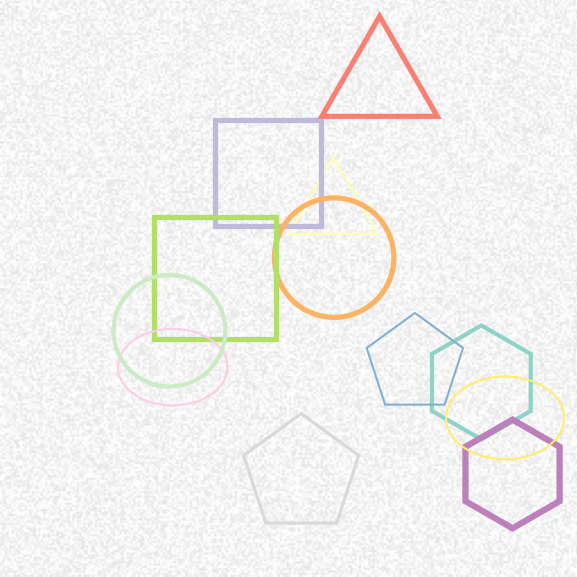[{"shape": "hexagon", "thickness": 2, "radius": 0.49, "center": [0.834, 0.337]}, {"shape": "triangle", "thickness": 1, "radius": 0.44, "center": [0.577, 0.638]}, {"shape": "square", "thickness": 2.5, "radius": 0.46, "center": [0.464, 0.7]}, {"shape": "triangle", "thickness": 2.5, "radius": 0.58, "center": [0.657, 0.855]}, {"shape": "pentagon", "thickness": 1, "radius": 0.44, "center": [0.718, 0.369]}, {"shape": "circle", "thickness": 2.5, "radius": 0.52, "center": [0.579, 0.553]}, {"shape": "square", "thickness": 2.5, "radius": 0.52, "center": [0.372, 0.518]}, {"shape": "oval", "thickness": 1, "radius": 0.47, "center": [0.299, 0.363]}, {"shape": "pentagon", "thickness": 1.5, "radius": 0.52, "center": [0.522, 0.178]}, {"shape": "hexagon", "thickness": 3, "radius": 0.47, "center": [0.887, 0.178]}, {"shape": "circle", "thickness": 2, "radius": 0.48, "center": [0.293, 0.426]}, {"shape": "oval", "thickness": 1, "radius": 0.51, "center": [0.875, 0.275]}]